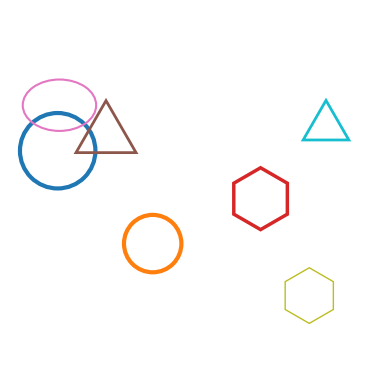[{"shape": "circle", "thickness": 3, "radius": 0.49, "center": [0.15, 0.608]}, {"shape": "circle", "thickness": 3, "radius": 0.37, "center": [0.397, 0.367]}, {"shape": "hexagon", "thickness": 2.5, "radius": 0.4, "center": [0.677, 0.484]}, {"shape": "triangle", "thickness": 2, "radius": 0.45, "center": [0.275, 0.649]}, {"shape": "oval", "thickness": 1.5, "radius": 0.48, "center": [0.154, 0.727]}, {"shape": "hexagon", "thickness": 1, "radius": 0.36, "center": [0.803, 0.232]}, {"shape": "triangle", "thickness": 2, "radius": 0.34, "center": [0.847, 0.671]}]